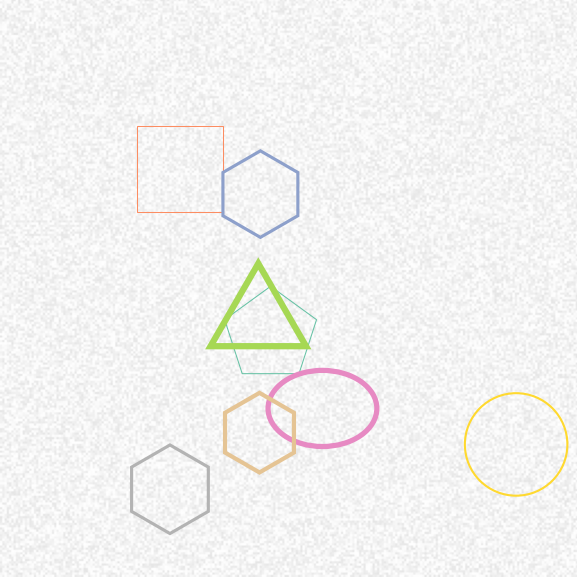[{"shape": "pentagon", "thickness": 0.5, "radius": 0.42, "center": [0.469, 0.42]}, {"shape": "square", "thickness": 0.5, "radius": 0.37, "center": [0.311, 0.706]}, {"shape": "hexagon", "thickness": 1.5, "radius": 0.37, "center": [0.451, 0.663]}, {"shape": "oval", "thickness": 2.5, "radius": 0.47, "center": [0.558, 0.292]}, {"shape": "triangle", "thickness": 3, "radius": 0.48, "center": [0.447, 0.447]}, {"shape": "circle", "thickness": 1, "radius": 0.44, "center": [0.894, 0.23]}, {"shape": "hexagon", "thickness": 2, "radius": 0.34, "center": [0.449, 0.25]}, {"shape": "hexagon", "thickness": 1.5, "radius": 0.38, "center": [0.294, 0.152]}]